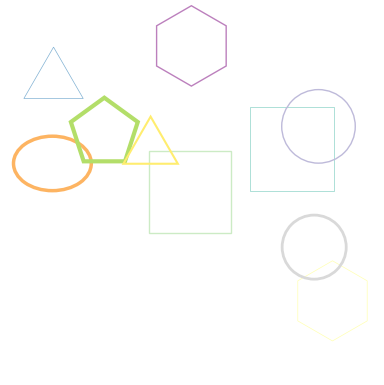[{"shape": "square", "thickness": 0.5, "radius": 0.55, "center": [0.758, 0.613]}, {"shape": "hexagon", "thickness": 0.5, "radius": 0.52, "center": [0.864, 0.219]}, {"shape": "circle", "thickness": 1, "radius": 0.48, "center": [0.827, 0.672]}, {"shape": "triangle", "thickness": 0.5, "radius": 0.45, "center": [0.139, 0.789]}, {"shape": "oval", "thickness": 2.5, "radius": 0.51, "center": [0.136, 0.575]}, {"shape": "pentagon", "thickness": 3, "radius": 0.46, "center": [0.271, 0.655]}, {"shape": "circle", "thickness": 2, "radius": 0.42, "center": [0.816, 0.358]}, {"shape": "hexagon", "thickness": 1, "radius": 0.52, "center": [0.497, 0.881]}, {"shape": "square", "thickness": 1, "radius": 0.53, "center": [0.494, 0.502]}, {"shape": "triangle", "thickness": 1.5, "radius": 0.41, "center": [0.391, 0.615]}]